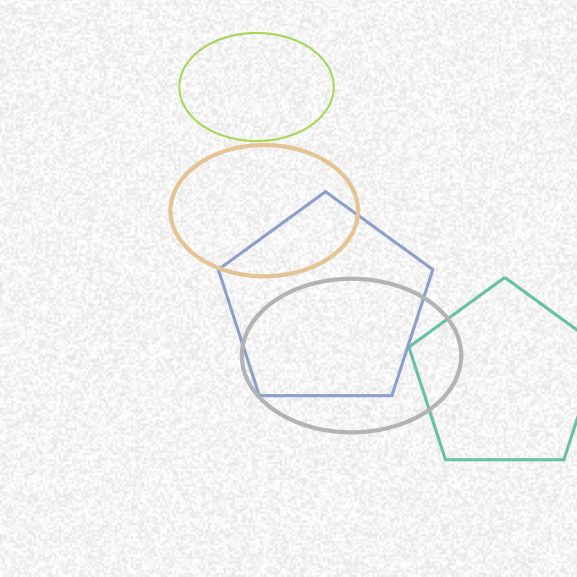[{"shape": "pentagon", "thickness": 1.5, "radius": 0.87, "center": [0.874, 0.344]}, {"shape": "pentagon", "thickness": 1.5, "radius": 0.98, "center": [0.564, 0.472]}, {"shape": "oval", "thickness": 1, "radius": 0.67, "center": [0.444, 0.848]}, {"shape": "oval", "thickness": 2, "radius": 0.81, "center": [0.458, 0.634]}, {"shape": "oval", "thickness": 2, "radius": 0.95, "center": [0.609, 0.383]}]